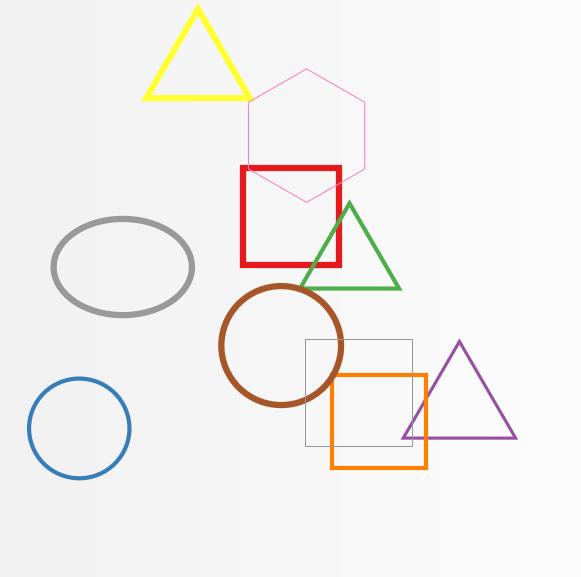[{"shape": "square", "thickness": 3, "radius": 0.42, "center": [0.501, 0.624]}, {"shape": "circle", "thickness": 2, "radius": 0.43, "center": [0.136, 0.257]}, {"shape": "triangle", "thickness": 2, "radius": 0.49, "center": [0.601, 0.549]}, {"shape": "triangle", "thickness": 1.5, "radius": 0.56, "center": [0.79, 0.296]}, {"shape": "square", "thickness": 2, "radius": 0.4, "center": [0.652, 0.269]}, {"shape": "triangle", "thickness": 3, "radius": 0.51, "center": [0.341, 0.881]}, {"shape": "circle", "thickness": 3, "radius": 0.52, "center": [0.484, 0.401]}, {"shape": "hexagon", "thickness": 0.5, "radius": 0.58, "center": [0.527, 0.764]}, {"shape": "square", "thickness": 0.5, "radius": 0.46, "center": [0.617, 0.319]}, {"shape": "oval", "thickness": 3, "radius": 0.6, "center": [0.211, 0.537]}]